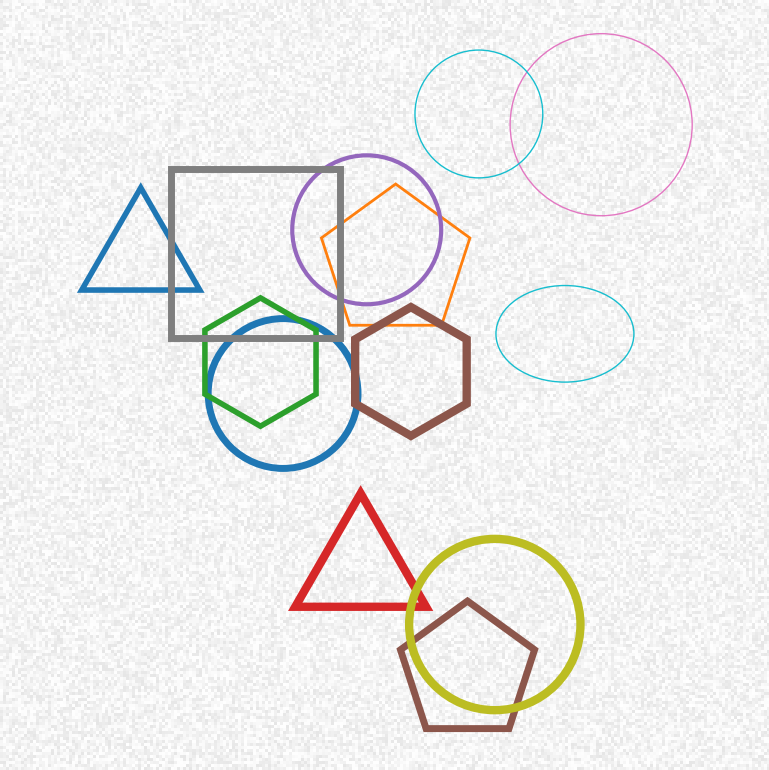[{"shape": "circle", "thickness": 2.5, "radius": 0.49, "center": [0.368, 0.489]}, {"shape": "triangle", "thickness": 2, "radius": 0.44, "center": [0.183, 0.668]}, {"shape": "pentagon", "thickness": 1, "radius": 0.51, "center": [0.514, 0.66]}, {"shape": "hexagon", "thickness": 2, "radius": 0.42, "center": [0.338, 0.53]}, {"shape": "triangle", "thickness": 3, "radius": 0.49, "center": [0.468, 0.261]}, {"shape": "circle", "thickness": 1.5, "radius": 0.48, "center": [0.476, 0.702]}, {"shape": "hexagon", "thickness": 3, "radius": 0.42, "center": [0.534, 0.518]}, {"shape": "pentagon", "thickness": 2.5, "radius": 0.46, "center": [0.607, 0.128]}, {"shape": "circle", "thickness": 0.5, "radius": 0.59, "center": [0.781, 0.838]}, {"shape": "square", "thickness": 2.5, "radius": 0.55, "center": [0.332, 0.671]}, {"shape": "circle", "thickness": 3, "radius": 0.56, "center": [0.643, 0.189]}, {"shape": "oval", "thickness": 0.5, "radius": 0.45, "center": [0.734, 0.566]}, {"shape": "circle", "thickness": 0.5, "radius": 0.41, "center": [0.622, 0.852]}]